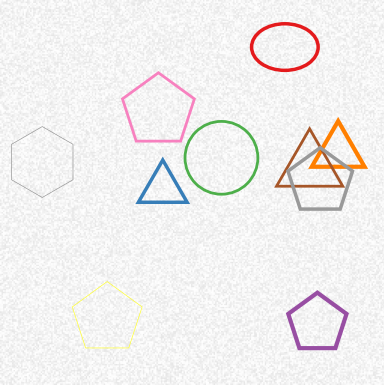[{"shape": "oval", "thickness": 2.5, "radius": 0.43, "center": [0.74, 0.878]}, {"shape": "triangle", "thickness": 2.5, "radius": 0.37, "center": [0.423, 0.511]}, {"shape": "circle", "thickness": 2, "radius": 0.47, "center": [0.575, 0.59]}, {"shape": "pentagon", "thickness": 3, "radius": 0.4, "center": [0.824, 0.16]}, {"shape": "triangle", "thickness": 3, "radius": 0.4, "center": [0.878, 0.606]}, {"shape": "pentagon", "thickness": 0.5, "radius": 0.48, "center": [0.278, 0.173]}, {"shape": "triangle", "thickness": 2, "radius": 0.5, "center": [0.804, 0.566]}, {"shape": "pentagon", "thickness": 2, "radius": 0.49, "center": [0.411, 0.713]}, {"shape": "hexagon", "thickness": 0.5, "radius": 0.46, "center": [0.11, 0.579]}, {"shape": "pentagon", "thickness": 2.5, "radius": 0.44, "center": [0.832, 0.528]}]